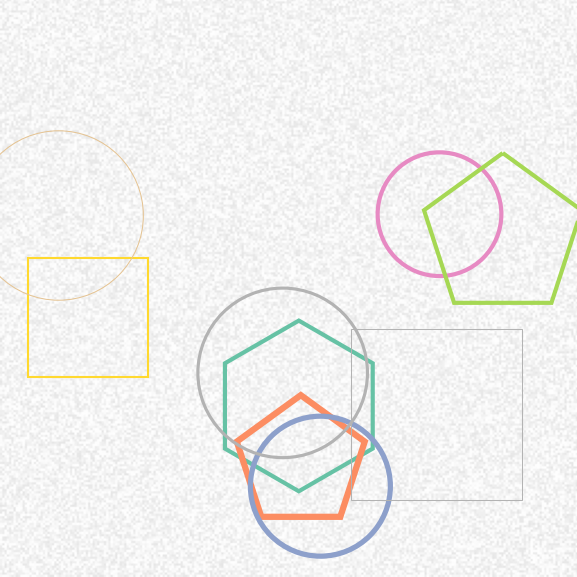[{"shape": "hexagon", "thickness": 2, "radius": 0.74, "center": [0.517, 0.296]}, {"shape": "pentagon", "thickness": 3, "radius": 0.58, "center": [0.521, 0.198]}, {"shape": "circle", "thickness": 2.5, "radius": 0.61, "center": [0.555, 0.157]}, {"shape": "circle", "thickness": 2, "radius": 0.54, "center": [0.761, 0.628]}, {"shape": "pentagon", "thickness": 2, "radius": 0.72, "center": [0.871, 0.591]}, {"shape": "square", "thickness": 1, "radius": 0.52, "center": [0.153, 0.45]}, {"shape": "circle", "thickness": 0.5, "radius": 0.73, "center": [0.102, 0.626]}, {"shape": "square", "thickness": 0.5, "radius": 0.74, "center": [0.756, 0.281]}, {"shape": "circle", "thickness": 1.5, "radius": 0.73, "center": [0.489, 0.353]}]